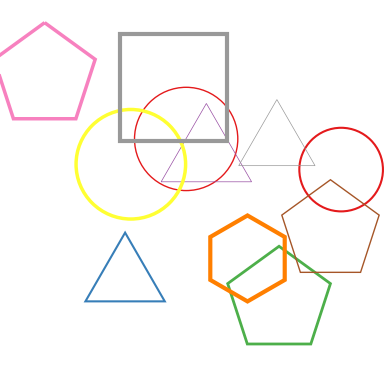[{"shape": "circle", "thickness": 1.5, "radius": 0.54, "center": [0.886, 0.56]}, {"shape": "circle", "thickness": 1, "radius": 0.67, "center": [0.484, 0.639]}, {"shape": "triangle", "thickness": 1.5, "radius": 0.59, "center": [0.325, 0.277]}, {"shape": "pentagon", "thickness": 2, "radius": 0.7, "center": [0.725, 0.22]}, {"shape": "triangle", "thickness": 0.5, "radius": 0.68, "center": [0.536, 0.596]}, {"shape": "hexagon", "thickness": 3, "radius": 0.56, "center": [0.643, 0.329]}, {"shape": "circle", "thickness": 2.5, "radius": 0.71, "center": [0.34, 0.573]}, {"shape": "pentagon", "thickness": 1, "radius": 0.66, "center": [0.858, 0.4]}, {"shape": "pentagon", "thickness": 2.5, "radius": 0.69, "center": [0.116, 0.803]}, {"shape": "square", "thickness": 3, "radius": 0.69, "center": [0.45, 0.772]}, {"shape": "triangle", "thickness": 0.5, "radius": 0.57, "center": [0.719, 0.627]}]